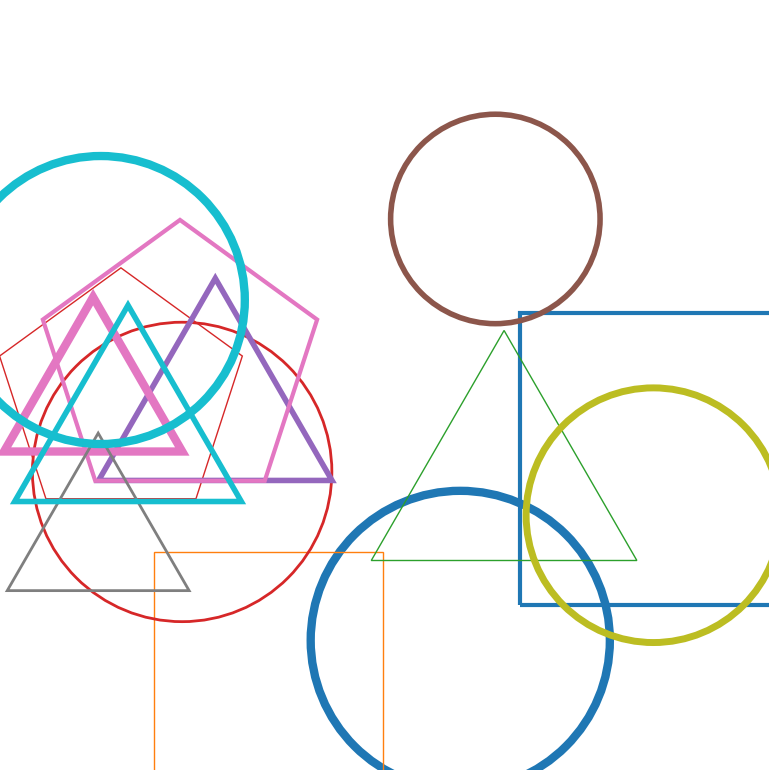[{"shape": "circle", "thickness": 3, "radius": 0.97, "center": [0.598, 0.168]}, {"shape": "square", "thickness": 1.5, "radius": 0.95, "center": [0.865, 0.404]}, {"shape": "square", "thickness": 0.5, "radius": 0.74, "center": [0.349, 0.135]}, {"shape": "triangle", "thickness": 0.5, "radius": 1.0, "center": [0.655, 0.372]}, {"shape": "circle", "thickness": 1, "radius": 0.97, "center": [0.237, 0.387]}, {"shape": "pentagon", "thickness": 0.5, "radius": 0.83, "center": [0.157, 0.486]}, {"shape": "triangle", "thickness": 2, "radius": 0.87, "center": [0.28, 0.464]}, {"shape": "circle", "thickness": 2, "radius": 0.68, "center": [0.643, 0.716]}, {"shape": "triangle", "thickness": 3, "radius": 0.67, "center": [0.121, 0.48]}, {"shape": "pentagon", "thickness": 1.5, "radius": 0.94, "center": [0.234, 0.527]}, {"shape": "triangle", "thickness": 1, "radius": 0.68, "center": [0.128, 0.301]}, {"shape": "circle", "thickness": 2.5, "radius": 0.83, "center": [0.849, 0.331]}, {"shape": "circle", "thickness": 3, "radius": 0.94, "center": [0.131, 0.61]}, {"shape": "triangle", "thickness": 2, "radius": 0.85, "center": [0.166, 0.434]}]